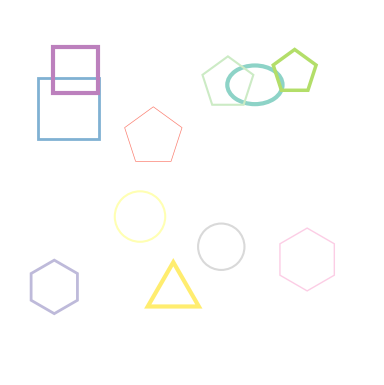[{"shape": "oval", "thickness": 3, "radius": 0.36, "center": [0.662, 0.78]}, {"shape": "circle", "thickness": 1.5, "radius": 0.33, "center": [0.364, 0.438]}, {"shape": "hexagon", "thickness": 2, "radius": 0.35, "center": [0.141, 0.255]}, {"shape": "pentagon", "thickness": 0.5, "radius": 0.39, "center": [0.398, 0.644]}, {"shape": "square", "thickness": 2, "radius": 0.39, "center": [0.177, 0.718]}, {"shape": "pentagon", "thickness": 2.5, "radius": 0.29, "center": [0.765, 0.813]}, {"shape": "hexagon", "thickness": 1, "radius": 0.41, "center": [0.798, 0.326]}, {"shape": "circle", "thickness": 1.5, "radius": 0.3, "center": [0.575, 0.359]}, {"shape": "square", "thickness": 3, "radius": 0.29, "center": [0.196, 0.818]}, {"shape": "pentagon", "thickness": 1.5, "radius": 0.35, "center": [0.592, 0.784]}, {"shape": "triangle", "thickness": 3, "radius": 0.38, "center": [0.45, 0.242]}]